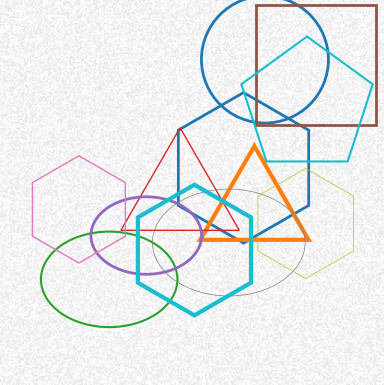[{"shape": "hexagon", "thickness": 2, "radius": 0.98, "center": [0.633, 0.564]}, {"shape": "circle", "thickness": 2, "radius": 0.82, "center": [0.688, 0.845]}, {"shape": "triangle", "thickness": 3, "radius": 0.81, "center": [0.661, 0.458]}, {"shape": "oval", "thickness": 1.5, "radius": 0.89, "center": [0.284, 0.274]}, {"shape": "triangle", "thickness": 1, "radius": 0.89, "center": [0.468, 0.491]}, {"shape": "oval", "thickness": 2, "radius": 0.72, "center": [0.38, 0.388]}, {"shape": "square", "thickness": 2, "radius": 0.78, "center": [0.821, 0.832]}, {"shape": "hexagon", "thickness": 1, "radius": 0.7, "center": [0.205, 0.456]}, {"shape": "oval", "thickness": 0.5, "radius": 0.99, "center": [0.594, 0.37]}, {"shape": "hexagon", "thickness": 0.5, "radius": 0.72, "center": [0.794, 0.419]}, {"shape": "pentagon", "thickness": 1.5, "radius": 0.9, "center": [0.797, 0.726]}, {"shape": "hexagon", "thickness": 3, "radius": 0.85, "center": [0.505, 0.35]}]